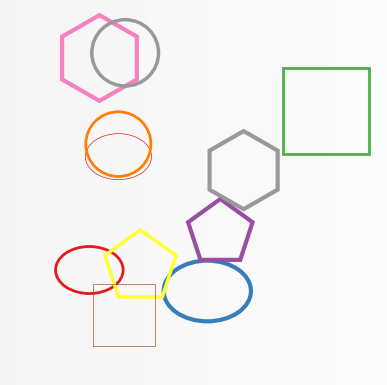[{"shape": "oval", "thickness": 0.5, "radius": 0.43, "center": [0.306, 0.593]}, {"shape": "oval", "thickness": 2, "radius": 0.44, "center": [0.231, 0.299]}, {"shape": "oval", "thickness": 3, "radius": 0.56, "center": [0.535, 0.244]}, {"shape": "square", "thickness": 2, "radius": 0.56, "center": [0.842, 0.712]}, {"shape": "pentagon", "thickness": 3, "radius": 0.44, "center": [0.569, 0.396]}, {"shape": "circle", "thickness": 2, "radius": 0.42, "center": [0.305, 0.626]}, {"shape": "pentagon", "thickness": 2.5, "radius": 0.48, "center": [0.362, 0.307]}, {"shape": "square", "thickness": 0.5, "radius": 0.4, "center": [0.32, 0.182]}, {"shape": "hexagon", "thickness": 3, "radius": 0.56, "center": [0.257, 0.849]}, {"shape": "hexagon", "thickness": 3, "radius": 0.51, "center": [0.629, 0.558]}, {"shape": "circle", "thickness": 2.5, "radius": 0.43, "center": [0.323, 0.863]}]